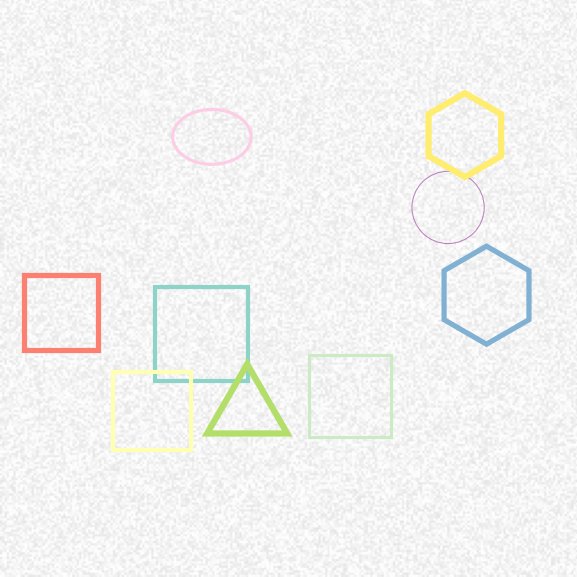[{"shape": "square", "thickness": 2, "radius": 0.4, "center": [0.349, 0.421]}, {"shape": "square", "thickness": 2, "radius": 0.34, "center": [0.263, 0.288]}, {"shape": "square", "thickness": 2.5, "radius": 0.32, "center": [0.106, 0.458]}, {"shape": "hexagon", "thickness": 2.5, "radius": 0.42, "center": [0.842, 0.488]}, {"shape": "triangle", "thickness": 3, "radius": 0.4, "center": [0.428, 0.289]}, {"shape": "oval", "thickness": 1.5, "radius": 0.34, "center": [0.367, 0.762]}, {"shape": "circle", "thickness": 0.5, "radius": 0.31, "center": [0.776, 0.64]}, {"shape": "square", "thickness": 1.5, "radius": 0.35, "center": [0.606, 0.314]}, {"shape": "hexagon", "thickness": 3, "radius": 0.36, "center": [0.805, 0.765]}]